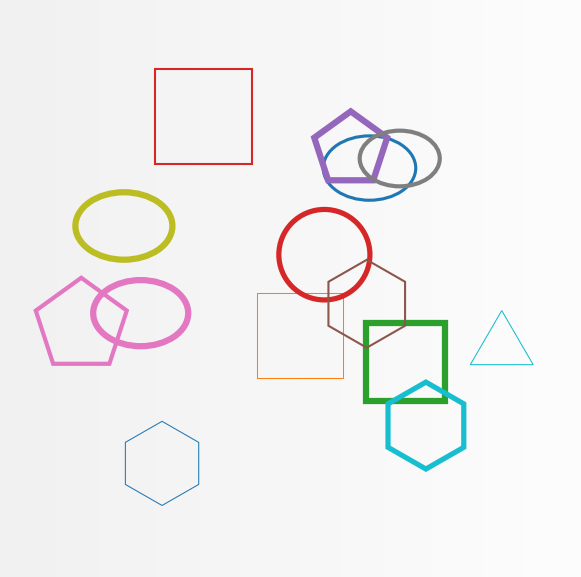[{"shape": "hexagon", "thickness": 0.5, "radius": 0.36, "center": [0.279, 0.197]}, {"shape": "oval", "thickness": 1.5, "radius": 0.4, "center": [0.636, 0.708]}, {"shape": "square", "thickness": 0.5, "radius": 0.37, "center": [0.516, 0.419]}, {"shape": "square", "thickness": 3, "radius": 0.34, "center": [0.698, 0.372]}, {"shape": "circle", "thickness": 2.5, "radius": 0.39, "center": [0.558, 0.558]}, {"shape": "square", "thickness": 1, "radius": 0.41, "center": [0.35, 0.798]}, {"shape": "pentagon", "thickness": 3, "radius": 0.33, "center": [0.603, 0.74]}, {"shape": "hexagon", "thickness": 1, "radius": 0.38, "center": [0.631, 0.473]}, {"shape": "oval", "thickness": 3, "radius": 0.41, "center": [0.242, 0.457]}, {"shape": "pentagon", "thickness": 2, "radius": 0.41, "center": [0.14, 0.436]}, {"shape": "oval", "thickness": 2, "radius": 0.34, "center": [0.688, 0.725]}, {"shape": "oval", "thickness": 3, "radius": 0.42, "center": [0.213, 0.608]}, {"shape": "triangle", "thickness": 0.5, "radius": 0.31, "center": [0.863, 0.399]}, {"shape": "hexagon", "thickness": 2.5, "radius": 0.38, "center": [0.733, 0.262]}]